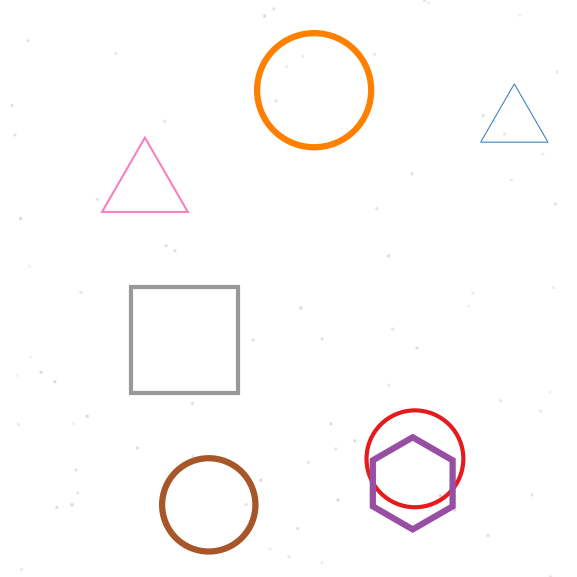[{"shape": "circle", "thickness": 2, "radius": 0.42, "center": [0.718, 0.205]}, {"shape": "triangle", "thickness": 0.5, "radius": 0.34, "center": [0.891, 0.787]}, {"shape": "hexagon", "thickness": 3, "radius": 0.4, "center": [0.715, 0.162]}, {"shape": "circle", "thickness": 3, "radius": 0.49, "center": [0.544, 0.843]}, {"shape": "circle", "thickness": 3, "radius": 0.4, "center": [0.362, 0.125]}, {"shape": "triangle", "thickness": 1, "radius": 0.43, "center": [0.251, 0.675]}, {"shape": "square", "thickness": 2, "radius": 0.46, "center": [0.32, 0.41]}]